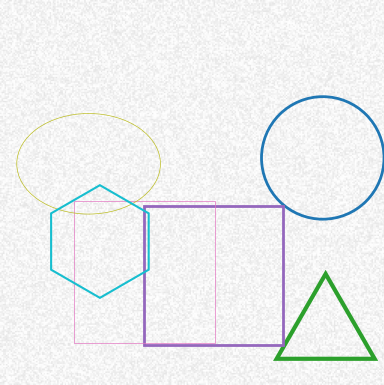[{"shape": "circle", "thickness": 2, "radius": 0.8, "center": [0.838, 0.59]}, {"shape": "triangle", "thickness": 3, "radius": 0.73, "center": [0.846, 0.142]}, {"shape": "square", "thickness": 2, "radius": 0.9, "center": [0.554, 0.285]}, {"shape": "square", "thickness": 0.5, "radius": 0.92, "center": [0.375, 0.293]}, {"shape": "oval", "thickness": 0.5, "radius": 0.93, "center": [0.23, 0.575]}, {"shape": "hexagon", "thickness": 1.5, "radius": 0.73, "center": [0.259, 0.373]}]